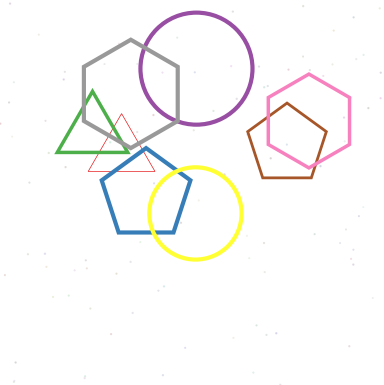[{"shape": "triangle", "thickness": 0.5, "radius": 0.5, "center": [0.316, 0.605]}, {"shape": "pentagon", "thickness": 3, "radius": 0.61, "center": [0.379, 0.494]}, {"shape": "triangle", "thickness": 2.5, "radius": 0.53, "center": [0.24, 0.657]}, {"shape": "circle", "thickness": 3, "radius": 0.73, "center": [0.51, 0.822]}, {"shape": "circle", "thickness": 3, "radius": 0.6, "center": [0.508, 0.446]}, {"shape": "pentagon", "thickness": 2, "radius": 0.54, "center": [0.746, 0.625]}, {"shape": "hexagon", "thickness": 2.5, "radius": 0.61, "center": [0.802, 0.686]}, {"shape": "hexagon", "thickness": 3, "radius": 0.7, "center": [0.34, 0.756]}]